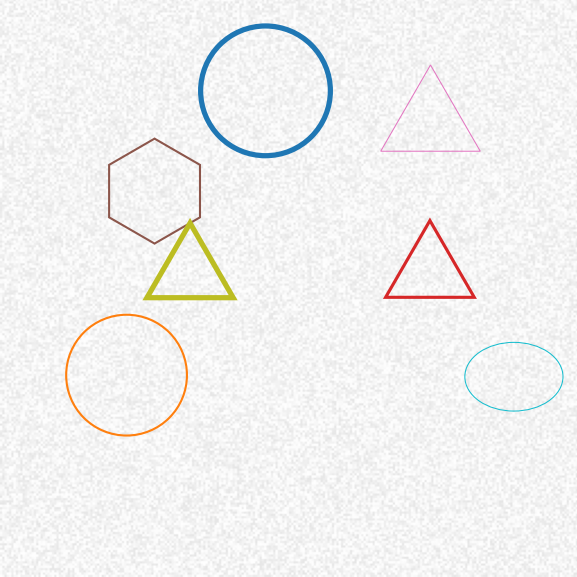[{"shape": "circle", "thickness": 2.5, "radius": 0.56, "center": [0.46, 0.842]}, {"shape": "circle", "thickness": 1, "radius": 0.52, "center": [0.219, 0.35]}, {"shape": "triangle", "thickness": 1.5, "radius": 0.44, "center": [0.744, 0.529]}, {"shape": "hexagon", "thickness": 1, "radius": 0.45, "center": [0.268, 0.668]}, {"shape": "triangle", "thickness": 0.5, "radius": 0.5, "center": [0.745, 0.787]}, {"shape": "triangle", "thickness": 2.5, "radius": 0.43, "center": [0.329, 0.527]}, {"shape": "oval", "thickness": 0.5, "radius": 0.42, "center": [0.89, 0.347]}]